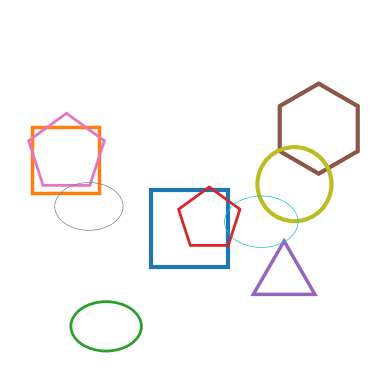[{"shape": "square", "thickness": 3, "radius": 0.5, "center": [0.491, 0.407]}, {"shape": "square", "thickness": 2.5, "radius": 0.43, "center": [0.169, 0.585]}, {"shape": "oval", "thickness": 2, "radius": 0.46, "center": [0.276, 0.152]}, {"shape": "pentagon", "thickness": 2, "radius": 0.42, "center": [0.544, 0.43]}, {"shape": "triangle", "thickness": 2.5, "radius": 0.46, "center": [0.738, 0.282]}, {"shape": "hexagon", "thickness": 3, "radius": 0.58, "center": [0.828, 0.666]}, {"shape": "pentagon", "thickness": 2, "radius": 0.52, "center": [0.173, 0.602]}, {"shape": "oval", "thickness": 0.5, "radius": 0.44, "center": [0.231, 0.464]}, {"shape": "circle", "thickness": 3, "radius": 0.48, "center": [0.765, 0.522]}, {"shape": "oval", "thickness": 0.5, "radius": 0.48, "center": [0.679, 0.424]}]